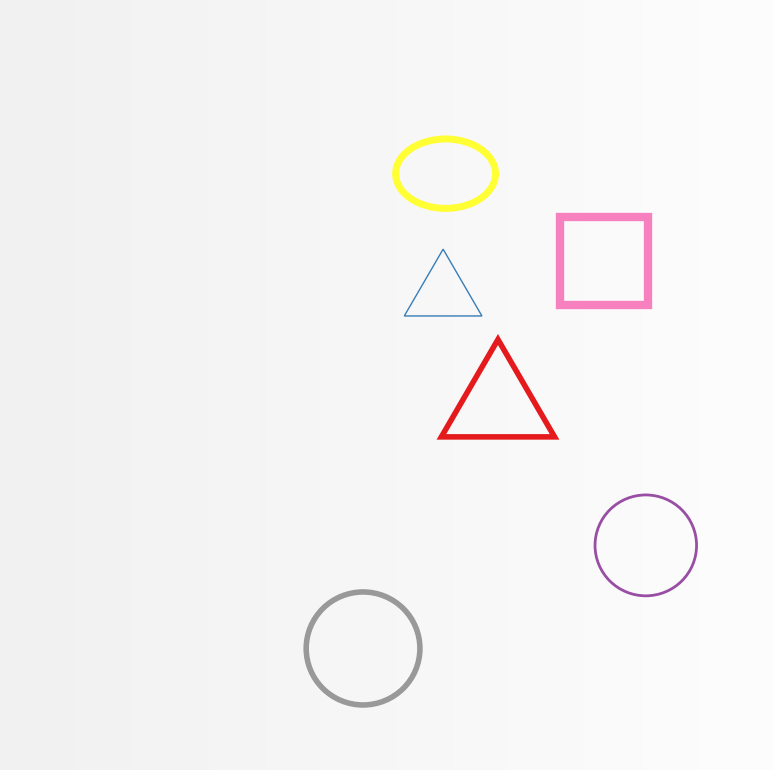[{"shape": "triangle", "thickness": 2, "radius": 0.42, "center": [0.643, 0.475]}, {"shape": "triangle", "thickness": 0.5, "radius": 0.29, "center": [0.572, 0.619]}, {"shape": "circle", "thickness": 1, "radius": 0.33, "center": [0.833, 0.292]}, {"shape": "oval", "thickness": 2.5, "radius": 0.32, "center": [0.575, 0.774]}, {"shape": "square", "thickness": 3, "radius": 0.29, "center": [0.779, 0.661]}, {"shape": "circle", "thickness": 2, "radius": 0.37, "center": [0.468, 0.158]}]